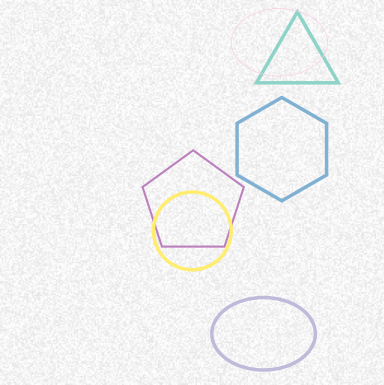[{"shape": "triangle", "thickness": 2.5, "radius": 0.61, "center": [0.772, 0.846]}, {"shape": "oval", "thickness": 2.5, "radius": 0.67, "center": [0.685, 0.133]}, {"shape": "hexagon", "thickness": 2.5, "radius": 0.67, "center": [0.732, 0.613]}, {"shape": "oval", "thickness": 0.5, "radius": 0.63, "center": [0.726, 0.89]}, {"shape": "pentagon", "thickness": 1.5, "radius": 0.69, "center": [0.502, 0.471]}, {"shape": "circle", "thickness": 2.5, "radius": 0.51, "center": [0.5, 0.4]}]